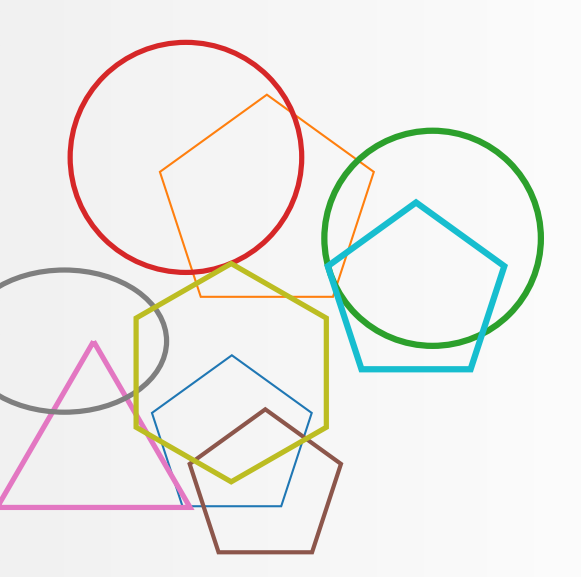[{"shape": "pentagon", "thickness": 1, "radius": 0.72, "center": [0.399, 0.239]}, {"shape": "pentagon", "thickness": 1, "radius": 0.97, "center": [0.459, 0.642]}, {"shape": "circle", "thickness": 3, "radius": 0.93, "center": [0.744, 0.586]}, {"shape": "circle", "thickness": 2.5, "radius": 1.0, "center": [0.32, 0.727]}, {"shape": "pentagon", "thickness": 2, "radius": 0.68, "center": [0.456, 0.154]}, {"shape": "triangle", "thickness": 2.5, "radius": 0.96, "center": [0.161, 0.216]}, {"shape": "oval", "thickness": 2.5, "radius": 0.88, "center": [0.111, 0.408]}, {"shape": "hexagon", "thickness": 2.5, "radius": 0.94, "center": [0.398, 0.354]}, {"shape": "pentagon", "thickness": 3, "radius": 0.8, "center": [0.716, 0.489]}]